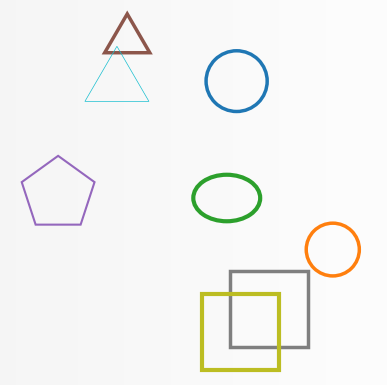[{"shape": "circle", "thickness": 2.5, "radius": 0.39, "center": [0.611, 0.789]}, {"shape": "circle", "thickness": 2.5, "radius": 0.34, "center": [0.859, 0.352]}, {"shape": "oval", "thickness": 3, "radius": 0.43, "center": [0.585, 0.486]}, {"shape": "pentagon", "thickness": 1.5, "radius": 0.49, "center": [0.15, 0.496]}, {"shape": "triangle", "thickness": 2.5, "radius": 0.34, "center": [0.328, 0.897]}, {"shape": "square", "thickness": 2.5, "radius": 0.5, "center": [0.694, 0.197]}, {"shape": "square", "thickness": 3, "radius": 0.5, "center": [0.62, 0.137]}, {"shape": "triangle", "thickness": 0.5, "radius": 0.48, "center": [0.302, 0.784]}]